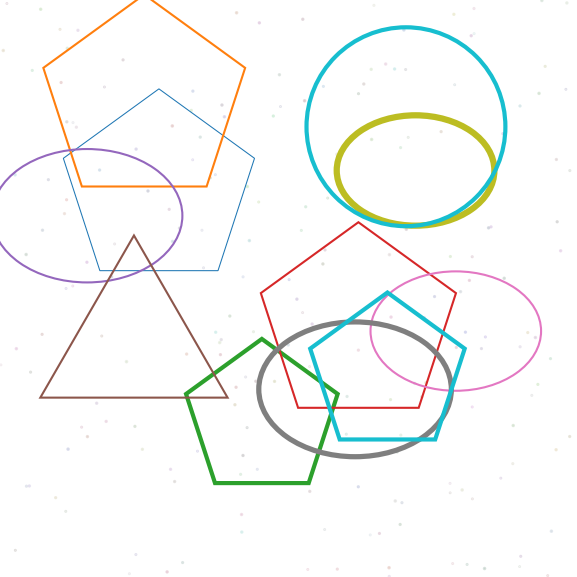[{"shape": "pentagon", "thickness": 0.5, "radius": 0.87, "center": [0.275, 0.671]}, {"shape": "pentagon", "thickness": 1, "radius": 0.92, "center": [0.25, 0.825]}, {"shape": "pentagon", "thickness": 2, "radius": 0.69, "center": [0.453, 0.274]}, {"shape": "pentagon", "thickness": 1, "radius": 0.89, "center": [0.621, 0.437]}, {"shape": "oval", "thickness": 1, "radius": 0.82, "center": [0.151, 0.626]}, {"shape": "triangle", "thickness": 1, "radius": 0.94, "center": [0.232, 0.404]}, {"shape": "oval", "thickness": 1, "radius": 0.74, "center": [0.789, 0.426]}, {"shape": "oval", "thickness": 2.5, "radius": 0.83, "center": [0.615, 0.325]}, {"shape": "oval", "thickness": 3, "radius": 0.68, "center": [0.72, 0.704]}, {"shape": "circle", "thickness": 2, "radius": 0.86, "center": [0.703, 0.78]}, {"shape": "pentagon", "thickness": 2, "radius": 0.7, "center": [0.671, 0.352]}]